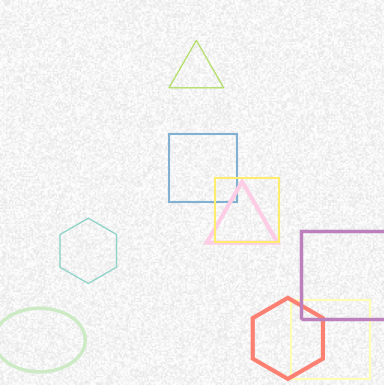[{"shape": "hexagon", "thickness": 1, "radius": 0.42, "center": [0.229, 0.348]}, {"shape": "square", "thickness": 1.5, "radius": 0.51, "center": [0.858, 0.117]}, {"shape": "hexagon", "thickness": 3, "radius": 0.53, "center": [0.748, 0.121]}, {"shape": "square", "thickness": 1.5, "radius": 0.44, "center": [0.526, 0.564]}, {"shape": "triangle", "thickness": 1, "radius": 0.41, "center": [0.51, 0.813]}, {"shape": "triangle", "thickness": 3, "radius": 0.53, "center": [0.629, 0.423]}, {"shape": "square", "thickness": 2.5, "radius": 0.57, "center": [0.895, 0.285]}, {"shape": "oval", "thickness": 2.5, "radius": 0.59, "center": [0.103, 0.117]}, {"shape": "square", "thickness": 1.5, "radius": 0.42, "center": [0.642, 0.455]}]